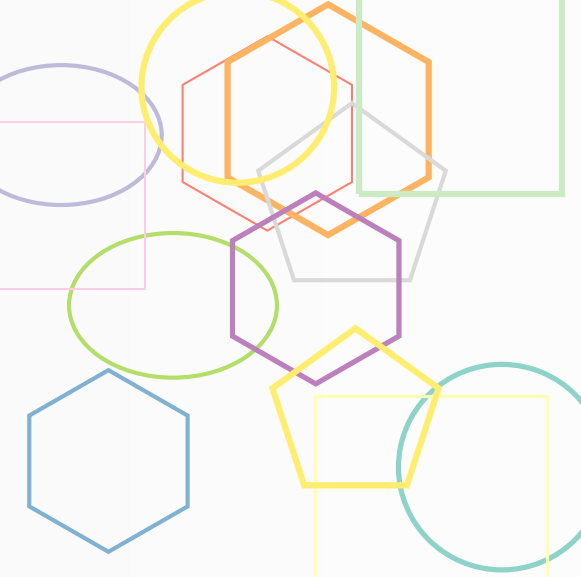[{"shape": "circle", "thickness": 2.5, "radius": 0.89, "center": [0.863, 0.19]}, {"shape": "square", "thickness": 1.5, "radius": 1.0, "center": [0.742, 0.114]}, {"shape": "oval", "thickness": 2, "radius": 0.87, "center": [0.105, 0.765]}, {"shape": "hexagon", "thickness": 1, "radius": 0.84, "center": [0.46, 0.768]}, {"shape": "hexagon", "thickness": 2, "radius": 0.79, "center": [0.187, 0.201]}, {"shape": "hexagon", "thickness": 3, "radius": 1.0, "center": [0.565, 0.792]}, {"shape": "oval", "thickness": 2, "radius": 0.89, "center": [0.298, 0.47]}, {"shape": "square", "thickness": 1, "radius": 0.72, "center": [0.104, 0.643]}, {"shape": "pentagon", "thickness": 2, "radius": 0.85, "center": [0.606, 0.651]}, {"shape": "hexagon", "thickness": 2.5, "radius": 0.83, "center": [0.543, 0.5]}, {"shape": "square", "thickness": 3, "radius": 0.87, "center": [0.793, 0.838]}, {"shape": "pentagon", "thickness": 3, "radius": 0.75, "center": [0.612, 0.28]}, {"shape": "circle", "thickness": 3, "radius": 0.83, "center": [0.409, 0.849]}]